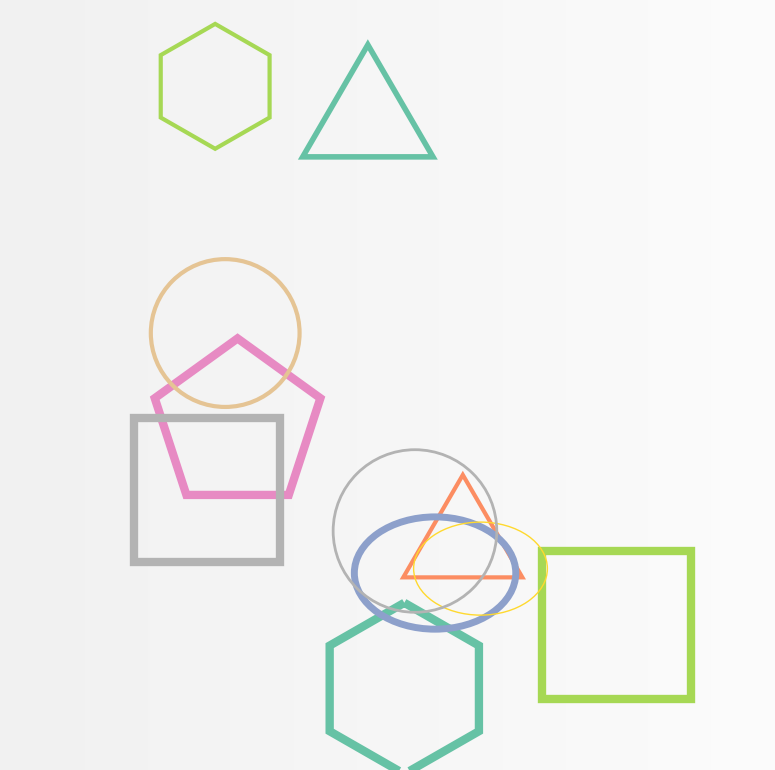[{"shape": "triangle", "thickness": 2, "radius": 0.49, "center": [0.475, 0.845]}, {"shape": "hexagon", "thickness": 3, "radius": 0.56, "center": [0.522, 0.106]}, {"shape": "triangle", "thickness": 1.5, "radius": 0.44, "center": [0.597, 0.295]}, {"shape": "oval", "thickness": 2.5, "radius": 0.52, "center": [0.561, 0.256]}, {"shape": "pentagon", "thickness": 3, "radius": 0.56, "center": [0.307, 0.448]}, {"shape": "square", "thickness": 3, "radius": 0.48, "center": [0.795, 0.188]}, {"shape": "hexagon", "thickness": 1.5, "radius": 0.41, "center": [0.278, 0.888]}, {"shape": "oval", "thickness": 0.5, "radius": 0.43, "center": [0.62, 0.262]}, {"shape": "circle", "thickness": 1.5, "radius": 0.48, "center": [0.291, 0.567]}, {"shape": "square", "thickness": 3, "radius": 0.47, "center": [0.267, 0.364]}, {"shape": "circle", "thickness": 1, "radius": 0.53, "center": [0.535, 0.31]}]